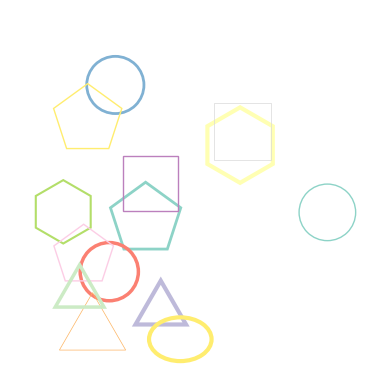[{"shape": "circle", "thickness": 1, "radius": 0.37, "center": [0.85, 0.448]}, {"shape": "pentagon", "thickness": 2, "radius": 0.48, "center": [0.378, 0.431]}, {"shape": "hexagon", "thickness": 3, "radius": 0.49, "center": [0.624, 0.623]}, {"shape": "triangle", "thickness": 3, "radius": 0.38, "center": [0.418, 0.195]}, {"shape": "circle", "thickness": 2.5, "radius": 0.38, "center": [0.284, 0.294]}, {"shape": "circle", "thickness": 2, "radius": 0.37, "center": [0.3, 0.779]}, {"shape": "triangle", "thickness": 0.5, "radius": 0.5, "center": [0.24, 0.14]}, {"shape": "hexagon", "thickness": 1.5, "radius": 0.41, "center": [0.164, 0.45]}, {"shape": "pentagon", "thickness": 1, "radius": 0.41, "center": [0.217, 0.336]}, {"shape": "square", "thickness": 0.5, "radius": 0.37, "center": [0.63, 0.659]}, {"shape": "square", "thickness": 1, "radius": 0.35, "center": [0.391, 0.524]}, {"shape": "triangle", "thickness": 2.5, "radius": 0.37, "center": [0.207, 0.239]}, {"shape": "pentagon", "thickness": 1, "radius": 0.47, "center": [0.228, 0.689]}, {"shape": "oval", "thickness": 3, "radius": 0.41, "center": [0.468, 0.119]}]